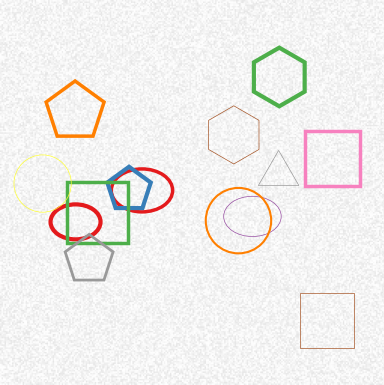[{"shape": "oval", "thickness": 3, "radius": 0.32, "center": [0.196, 0.424]}, {"shape": "oval", "thickness": 2.5, "radius": 0.4, "center": [0.369, 0.505]}, {"shape": "pentagon", "thickness": 3, "radius": 0.3, "center": [0.335, 0.508]}, {"shape": "hexagon", "thickness": 3, "radius": 0.38, "center": [0.725, 0.8]}, {"shape": "square", "thickness": 2.5, "radius": 0.4, "center": [0.254, 0.448]}, {"shape": "oval", "thickness": 0.5, "radius": 0.37, "center": [0.656, 0.438]}, {"shape": "circle", "thickness": 1.5, "radius": 0.42, "center": [0.619, 0.427]}, {"shape": "pentagon", "thickness": 2.5, "radius": 0.4, "center": [0.195, 0.71]}, {"shape": "circle", "thickness": 0.5, "radius": 0.37, "center": [0.111, 0.523]}, {"shape": "square", "thickness": 0.5, "radius": 0.35, "center": [0.849, 0.168]}, {"shape": "hexagon", "thickness": 0.5, "radius": 0.38, "center": [0.607, 0.65]}, {"shape": "square", "thickness": 2.5, "radius": 0.35, "center": [0.863, 0.588]}, {"shape": "triangle", "thickness": 0.5, "radius": 0.3, "center": [0.724, 0.549]}, {"shape": "pentagon", "thickness": 2, "radius": 0.33, "center": [0.232, 0.326]}]